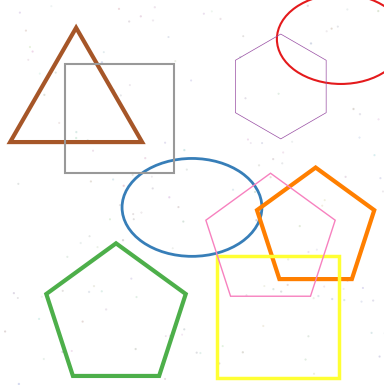[{"shape": "oval", "thickness": 1.5, "radius": 0.83, "center": [0.886, 0.898]}, {"shape": "oval", "thickness": 2, "radius": 0.91, "center": [0.499, 0.461]}, {"shape": "pentagon", "thickness": 3, "radius": 0.95, "center": [0.301, 0.178]}, {"shape": "hexagon", "thickness": 0.5, "radius": 0.68, "center": [0.729, 0.775]}, {"shape": "pentagon", "thickness": 3, "radius": 0.8, "center": [0.82, 0.405]}, {"shape": "square", "thickness": 2.5, "radius": 0.79, "center": [0.723, 0.177]}, {"shape": "triangle", "thickness": 3, "radius": 0.99, "center": [0.198, 0.73]}, {"shape": "pentagon", "thickness": 1, "radius": 0.88, "center": [0.703, 0.373]}, {"shape": "square", "thickness": 1.5, "radius": 0.7, "center": [0.31, 0.692]}]